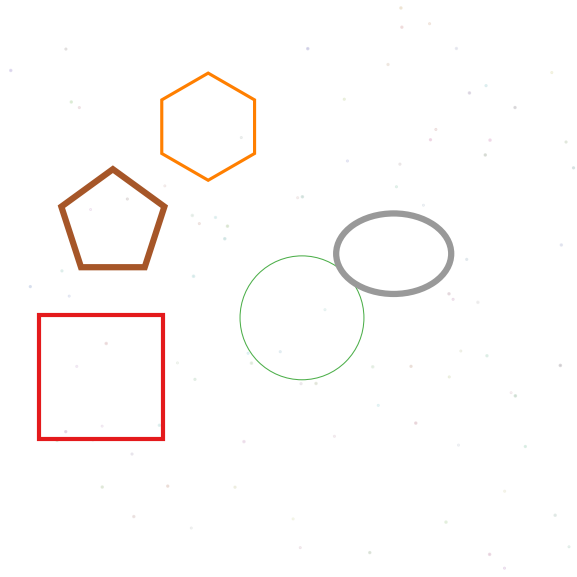[{"shape": "square", "thickness": 2, "radius": 0.54, "center": [0.174, 0.346]}, {"shape": "circle", "thickness": 0.5, "radius": 0.54, "center": [0.523, 0.449]}, {"shape": "hexagon", "thickness": 1.5, "radius": 0.46, "center": [0.36, 0.78]}, {"shape": "pentagon", "thickness": 3, "radius": 0.47, "center": [0.195, 0.612]}, {"shape": "oval", "thickness": 3, "radius": 0.5, "center": [0.682, 0.56]}]